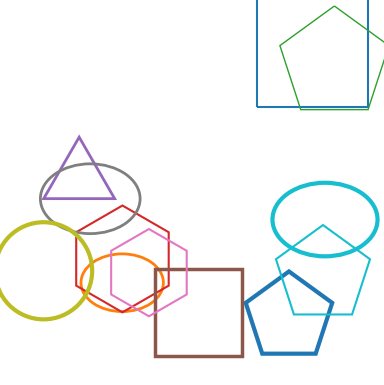[{"shape": "square", "thickness": 1.5, "radius": 0.72, "center": [0.811, 0.866]}, {"shape": "pentagon", "thickness": 3, "radius": 0.59, "center": [0.751, 0.177]}, {"shape": "oval", "thickness": 2, "radius": 0.54, "center": [0.317, 0.266]}, {"shape": "pentagon", "thickness": 1, "radius": 0.74, "center": [0.869, 0.836]}, {"shape": "hexagon", "thickness": 1.5, "radius": 0.69, "center": [0.318, 0.327]}, {"shape": "triangle", "thickness": 2, "radius": 0.53, "center": [0.206, 0.537]}, {"shape": "square", "thickness": 2.5, "radius": 0.56, "center": [0.516, 0.189]}, {"shape": "hexagon", "thickness": 1.5, "radius": 0.57, "center": [0.387, 0.292]}, {"shape": "oval", "thickness": 2, "radius": 0.65, "center": [0.234, 0.484]}, {"shape": "circle", "thickness": 3, "radius": 0.63, "center": [0.113, 0.297]}, {"shape": "pentagon", "thickness": 1.5, "radius": 0.64, "center": [0.839, 0.287]}, {"shape": "oval", "thickness": 3, "radius": 0.68, "center": [0.844, 0.43]}]